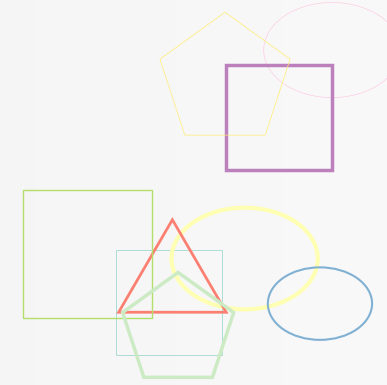[{"shape": "square", "thickness": 0.5, "radius": 0.68, "center": [0.436, 0.213]}, {"shape": "oval", "thickness": 3, "radius": 0.94, "center": [0.631, 0.329]}, {"shape": "triangle", "thickness": 2, "radius": 0.8, "center": [0.445, 0.269]}, {"shape": "oval", "thickness": 1.5, "radius": 0.67, "center": [0.826, 0.211]}, {"shape": "square", "thickness": 1, "radius": 0.83, "center": [0.226, 0.339]}, {"shape": "oval", "thickness": 0.5, "radius": 0.88, "center": [0.857, 0.87]}, {"shape": "square", "thickness": 2.5, "radius": 0.68, "center": [0.72, 0.696]}, {"shape": "pentagon", "thickness": 2.5, "radius": 0.75, "center": [0.46, 0.142]}, {"shape": "pentagon", "thickness": 0.5, "radius": 0.88, "center": [0.581, 0.792]}]